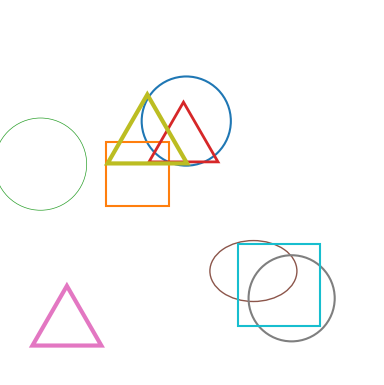[{"shape": "circle", "thickness": 1.5, "radius": 0.58, "center": [0.484, 0.686]}, {"shape": "square", "thickness": 1.5, "radius": 0.41, "center": [0.357, 0.548]}, {"shape": "circle", "thickness": 0.5, "radius": 0.6, "center": [0.105, 0.574]}, {"shape": "triangle", "thickness": 2, "radius": 0.52, "center": [0.477, 0.631]}, {"shape": "oval", "thickness": 1, "radius": 0.57, "center": [0.658, 0.296]}, {"shape": "triangle", "thickness": 3, "radius": 0.52, "center": [0.174, 0.154]}, {"shape": "circle", "thickness": 1.5, "radius": 0.56, "center": [0.757, 0.225]}, {"shape": "triangle", "thickness": 3, "radius": 0.6, "center": [0.383, 0.635]}, {"shape": "square", "thickness": 1.5, "radius": 0.53, "center": [0.725, 0.26]}]